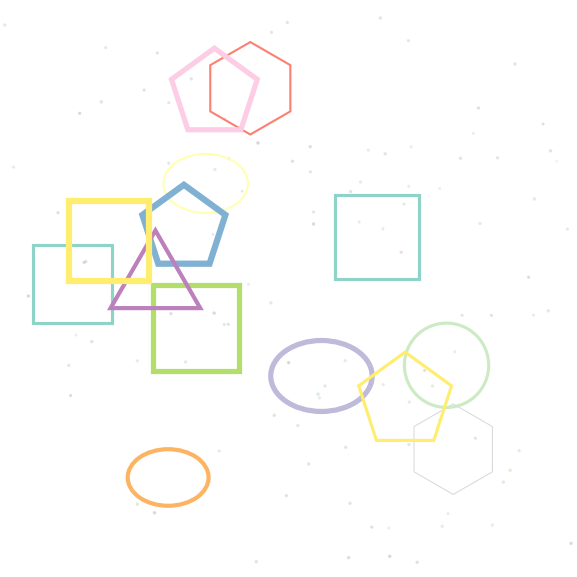[{"shape": "square", "thickness": 1.5, "radius": 0.36, "center": [0.653, 0.589]}, {"shape": "square", "thickness": 1.5, "radius": 0.34, "center": [0.126, 0.507]}, {"shape": "oval", "thickness": 1, "radius": 0.37, "center": [0.356, 0.682]}, {"shape": "oval", "thickness": 2.5, "radius": 0.44, "center": [0.557, 0.348]}, {"shape": "hexagon", "thickness": 1, "radius": 0.4, "center": [0.433, 0.846]}, {"shape": "pentagon", "thickness": 3, "radius": 0.38, "center": [0.318, 0.604]}, {"shape": "oval", "thickness": 2, "radius": 0.35, "center": [0.291, 0.172]}, {"shape": "square", "thickness": 2.5, "radius": 0.37, "center": [0.34, 0.431]}, {"shape": "pentagon", "thickness": 2.5, "radius": 0.39, "center": [0.371, 0.838]}, {"shape": "hexagon", "thickness": 0.5, "radius": 0.39, "center": [0.785, 0.221]}, {"shape": "triangle", "thickness": 2, "radius": 0.45, "center": [0.269, 0.51]}, {"shape": "circle", "thickness": 1.5, "radius": 0.36, "center": [0.773, 0.367]}, {"shape": "pentagon", "thickness": 1.5, "radius": 0.42, "center": [0.701, 0.305]}, {"shape": "square", "thickness": 3, "radius": 0.34, "center": [0.189, 0.581]}]